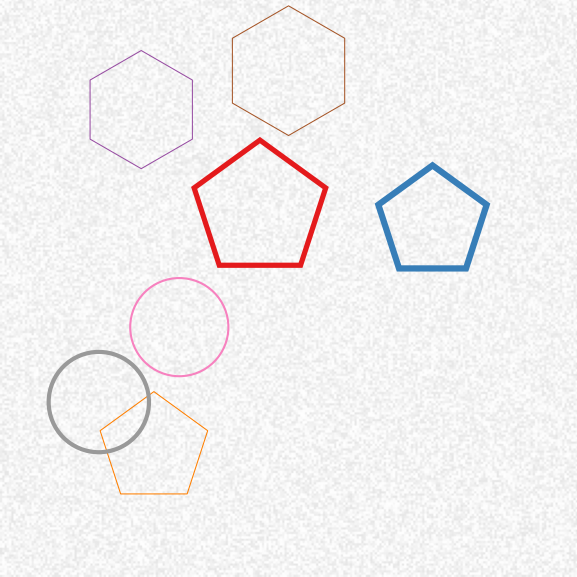[{"shape": "pentagon", "thickness": 2.5, "radius": 0.6, "center": [0.45, 0.637]}, {"shape": "pentagon", "thickness": 3, "radius": 0.49, "center": [0.749, 0.614]}, {"shape": "hexagon", "thickness": 0.5, "radius": 0.51, "center": [0.245, 0.809]}, {"shape": "pentagon", "thickness": 0.5, "radius": 0.49, "center": [0.266, 0.223]}, {"shape": "hexagon", "thickness": 0.5, "radius": 0.56, "center": [0.5, 0.877]}, {"shape": "circle", "thickness": 1, "radius": 0.42, "center": [0.31, 0.433]}, {"shape": "circle", "thickness": 2, "radius": 0.43, "center": [0.171, 0.303]}]